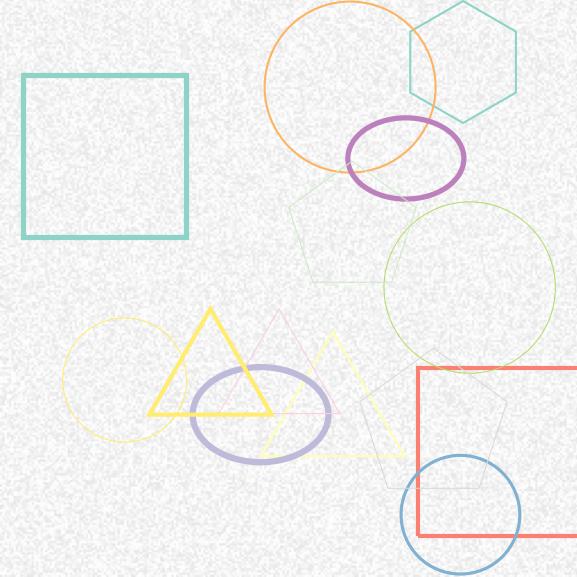[{"shape": "hexagon", "thickness": 1, "radius": 0.53, "center": [0.802, 0.892]}, {"shape": "square", "thickness": 2.5, "radius": 0.7, "center": [0.181, 0.728]}, {"shape": "triangle", "thickness": 1, "radius": 0.72, "center": [0.576, 0.281]}, {"shape": "oval", "thickness": 3, "radius": 0.59, "center": [0.451, 0.281]}, {"shape": "square", "thickness": 2, "radius": 0.73, "center": [0.87, 0.216]}, {"shape": "circle", "thickness": 1.5, "radius": 0.51, "center": [0.797, 0.108]}, {"shape": "circle", "thickness": 1, "radius": 0.74, "center": [0.606, 0.848]}, {"shape": "circle", "thickness": 0.5, "radius": 0.74, "center": [0.813, 0.501]}, {"shape": "triangle", "thickness": 0.5, "radius": 0.6, "center": [0.483, 0.344]}, {"shape": "pentagon", "thickness": 0.5, "radius": 0.67, "center": [0.751, 0.262]}, {"shape": "oval", "thickness": 2.5, "radius": 0.5, "center": [0.703, 0.725]}, {"shape": "pentagon", "thickness": 0.5, "radius": 0.58, "center": [0.61, 0.604]}, {"shape": "circle", "thickness": 0.5, "radius": 0.54, "center": [0.216, 0.341]}, {"shape": "triangle", "thickness": 2, "radius": 0.61, "center": [0.364, 0.342]}]